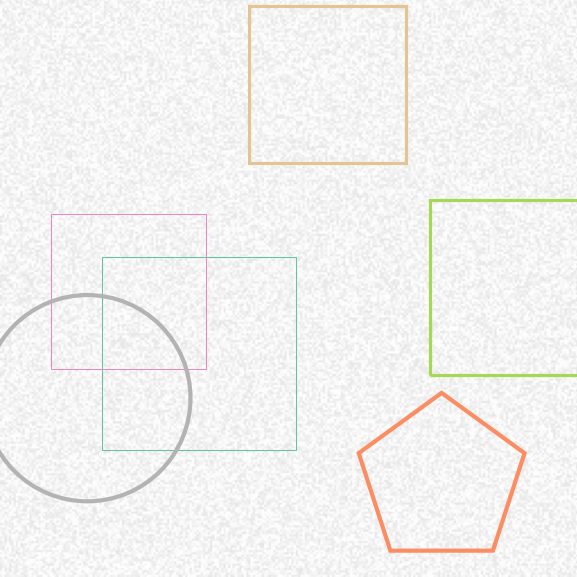[{"shape": "square", "thickness": 0.5, "radius": 0.84, "center": [0.344, 0.387]}, {"shape": "pentagon", "thickness": 2, "radius": 0.75, "center": [0.765, 0.168]}, {"shape": "square", "thickness": 0.5, "radius": 0.67, "center": [0.222, 0.494]}, {"shape": "square", "thickness": 1.5, "radius": 0.76, "center": [0.897, 0.502]}, {"shape": "square", "thickness": 1.5, "radius": 0.68, "center": [0.567, 0.852]}, {"shape": "circle", "thickness": 2, "radius": 0.89, "center": [0.151, 0.31]}]